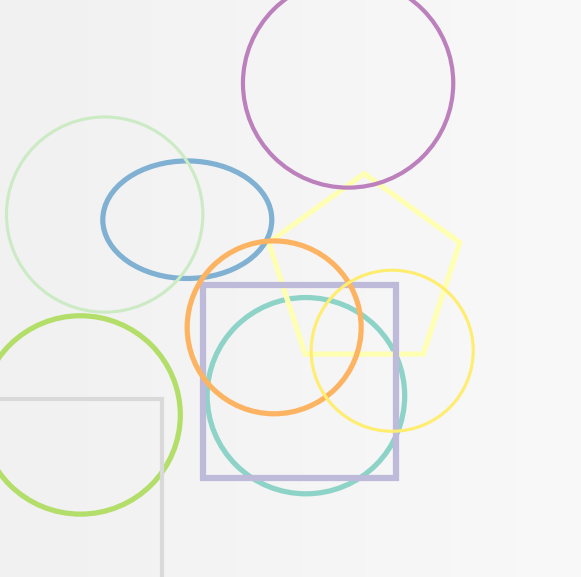[{"shape": "circle", "thickness": 2.5, "radius": 0.85, "center": [0.526, 0.314]}, {"shape": "pentagon", "thickness": 2.5, "radius": 0.86, "center": [0.627, 0.526]}, {"shape": "square", "thickness": 3, "radius": 0.83, "center": [0.515, 0.338]}, {"shape": "oval", "thickness": 2.5, "radius": 0.73, "center": [0.322, 0.619]}, {"shape": "circle", "thickness": 2.5, "radius": 0.75, "center": [0.472, 0.432]}, {"shape": "circle", "thickness": 2.5, "radius": 0.86, "center": [0.138, 0.281]}, {"shape": "square", "thickness": 2, "radius": 0.88, "center": [0.103, 0.132]}, {"shape": "circle", "thickness": 2, "radius": 0.9, "center": [0.599, 0.855]}, {"shape": "circle", "thickness": 1.5, "radius": 0.84, "center": [0.18, 0.628]}, {"shape": "circle", "thickness": 1.5, "radius": 0.7, "center": [0.675, 0.392]}]